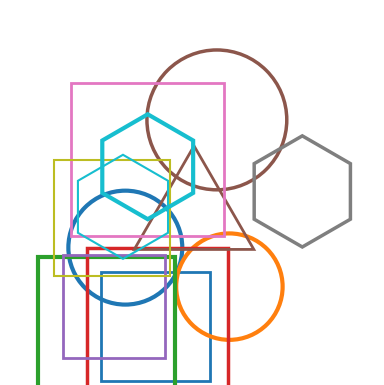[{"shape": "circle", "thickness": 3, "radius": 0.74, "center": [0.326, 0.357]}, {"shape": "square", "thickness": 2, "radius": 0.71, "center": [0.403, 0.153]}, {"shape": "circle", "thickness": 3, "radius": 0.69, "center": [0.596, 0.255]}, {"shape": "square", "thickness": 3, "radius": 0.89, "center": [0.276, 0.155]}, {"shape": "square", "thickness": 2.5, "radius": 0.91, "center": [0.41, 0.172]}, {"shape": "square", "thickness": 2, "radius": 0.67, "center": [0.296, 0.204]}, {"shape": "circle", "thickness": 2.5, "radius": 0.91, "center": [0.563, 0.689]}, {"shape": "triangle", "thickness": 2, "radius": 0.9, "center": [0.504, 0.442]}, {"shape": "square", "thickness": 2, "radius": 1.0, "center": [0.383, 0.586]}, {"shape": "hexagon", "thickness": 2.5, "radius": 0.72, "center": [0.785, 0.503]}, {"shape": "square", "thickness": 1.5, "radius": 0.75, "center": [0.291, 0.433]}, {"shape": "hexagon", "thickness": 3, "radius": 0.68, "center": [0.384, 0.567]}, {"shape": "hexagon", "thickness": 1.5, "radius": 0.68, "center": [0.319, 0.463]}]